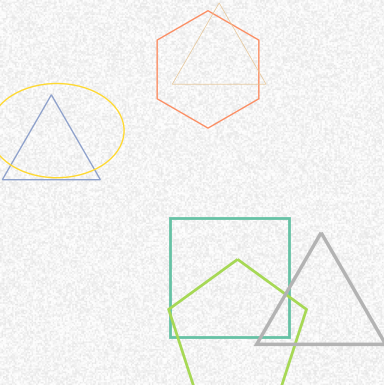[{"shape": "square", "thickness": 2, "radius": 0.77, "center": [0.596, 0.279]}, {"shape": "hexagon", "thickness": 1, "radius": 0.76, "center": [0.54, 0.82]}, {"shape": "triangle", "thickness": 1, "radius": 0.73, "center": [0.133, 0.607]}, {"shape": "pentagon", "thickness": 2, "radius": 0.94, "center": [0.617, 0.138]}, {"shape": "oval", "thickness": 1, "radius": 0.87, "center": [0.147, 0.661]}, {"shape": "triangle", "thickness": 0.5, "radius": 0.7, "center": [0.569, 0.852]}, {"shape": "triangle", "thickness": 2.5, "radius": 0.97, "center": [0.834, 0.202]}]